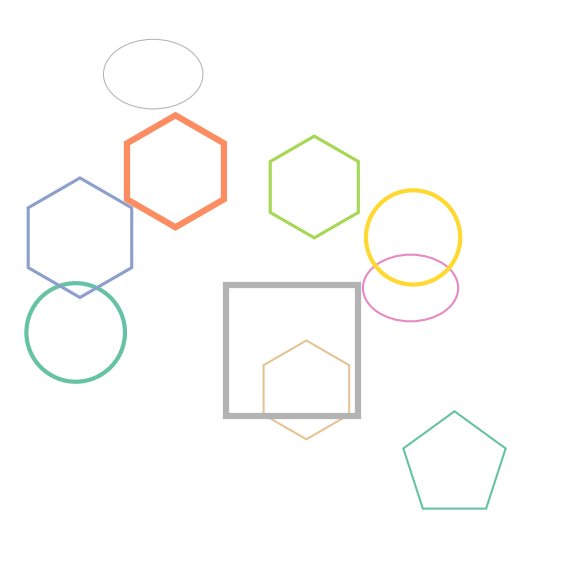[{"shape": "circle", "thickness": 2, "radius": 0.43, "center": [0.131, 0.423]}, {"shape": "pentagon", "thickness": 1, "radius": 0.47, "center": [0.787, 0.194]}, {"shape": "hexagon", "thickness": 3, "radius": 0.48, "center": [0.304, 0.703]}, {"shape": "hexagon", "thickness": 1.5, "radius": 0.52, "center": [0.138, 0.588]}, {"shape": "oval", "thickness": 1, "radius": 0.41, "center": [0.711, 0.5]}, {"shape": "hexagon", "thickness": 1.5, "radius": 0.44, "center": [0.544, 0.675]}, {"shape": "circle", "thickness": 2, "radius": 0.41, "center": [0.715, 0.588]}, {"shape": "hexagon", "thickness": 1, "radius": 0.43, "center": [0.531, 0.324]}, {"shape": "oval", "thickness": 0.5, "radius": 0.43, "center": [0.265, 0.871]}, {"shape": "square", "thickness": 3, "radius": 0.57, "center": [0.506, 0.393]}]